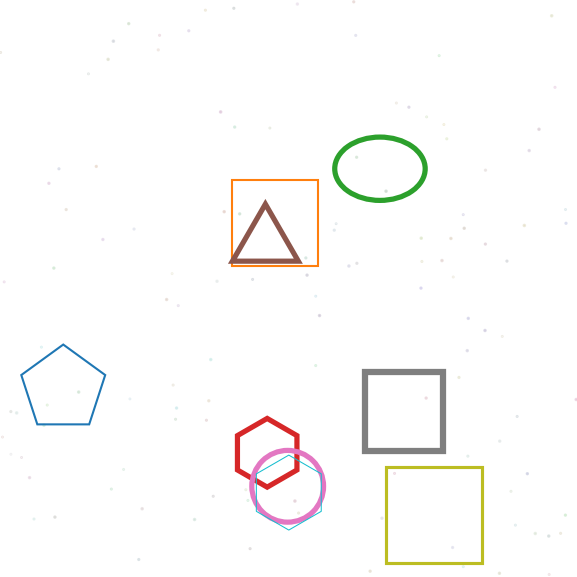[{"shape": "pentagon", "thickness": 1, "radius": 0.38, "center": [0.11, 0.326]}, {"shape": "square", "thickness": 1, "radius": 0.37, "center": [0.476, 0.612]}, {"shape": "oval", "thickness": 2.5, "radius": 0.39, "center": [0.658, 0.707]}, {"shape": "hexagon", "thickness": 2.5, "radius": 0.3, "center": [0.463, 0.215]}, {"shape": "triangle", "thickness": 2.5, "radius": 0.33, "center": [0.46, 0.58]}, {"shape": "circle", "thickness": 2.5, "radius": 0.31, "center": [0.498, 0.157]}, {"shape": "square", "thickness": 3, "radius": 0.34, "center": [0.7, 0.286]}, {"shape": "square", "thickness": 1.5, "radius": 0.41, "center": [0.751, 0.108]}, {"shape": "hexagon", "thickness": 0.5, "radius": 0.32, "center": [0.5, 0.146]}]